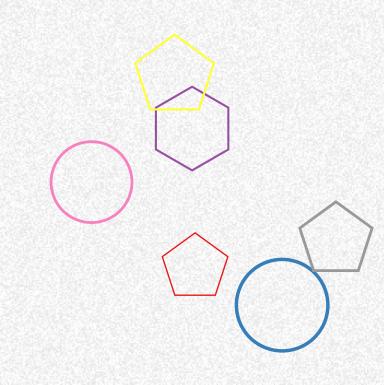[{"shape": "pentagon", "thickness": 1, "radius": 0.45, "center": [0.507, 0.306]}, {"shape": "circle", "thickness": 2.5, "radius": 0.59, "center": [0.733, 0.207]}, {"shape": "hexagon", "thickness": 1.5, "radius": 0.54, "center": [0.499, 0.666]}, {"shape": "pentagon", "thickness": 1.5, "radius": 0.54, "center": [0.453, 0.803]}, {"shape": "circle", "thickness": 2, "radius": 0.53, "center": [0.238, 0.527]}, {"shape": "pentagon", "thickness": 2, "radius": 0.49, "center": [0.873, 0.377]}]